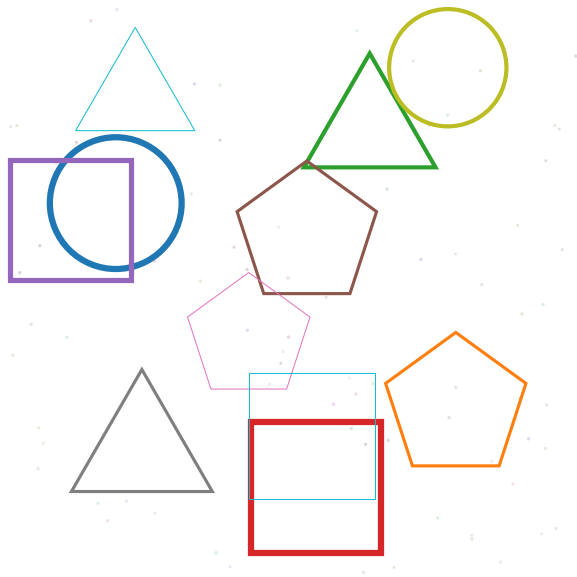[{"shape": "circle", "thickness": 3, "radius": 0.57, "center": [0.2, 0.647]}, {"shape": "pentagon", "thickness": 1.5, "radius": 0.64, "center": [0.789, 0.296]}, {"shape": "triangle", "thickness": 2, "radius": 0.66, "center": [0.64, 0.775]}, {"shape": "square", "thickness": 3, "radius": 0.56, "center": [0.547, 0.155]}, {"shape": "square", "thickness": 2.5, "radius": 0.52, "center": [0.122, 0.618]}, {"shape": "pentagon", "thickness": 1.5, "radius": 0.63, "center": [0.531, 0.593]}, {"shape": "pentagon", "thickness": 0.5, "radius": 0.56, "center": [0.431, 0.416]}, {"shape": "triangle", "thickness": 1.5, "radius": 0.7, "center": [0.246, 0.218]}, {"shape": "circle", "thickness": 2, "radius": 0.51, "center": [0.775, 0.882]}, {"shape": "square", "thickness": 0.5, "radius": 0.54, "center": [0.54, 0.244]}, {"shape": "triangle", "thickness": 0.5, "radius": 0.6, "center": [0.234, 0.832]}]